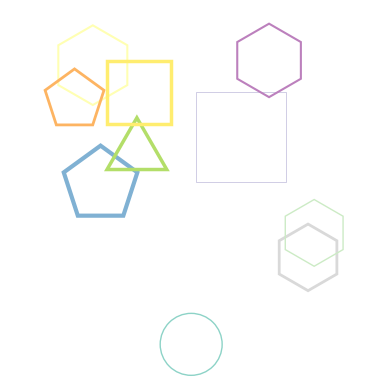[{"shape": "circle", "thickness": 1, "radius": 0.4, "center": [0.497, 0.106]}, {"shape": "hexagon", "thickness": 1.5, "radius": 0.52, "center": [0.241, 0.831]}, {"shape": "square", "thickness": 0.5, "radius": 0.58, "center": [0.627, 0.643]}, {"shape": "pentagon", "thickness": 3, "radius": 0.5, "center": [0.261, 0.521]}, {"shape": "pentagon", "thickness": 2, "radius": 0.4, "center": [0.194, 0.741]}, {"shape": "triangle", "thickness": 2.5, "radius": 0.45, "center": [0.356, 0.604]}, {"shape": "hexagon", "thickness": 2, "radius": 0.43, "center": [0.8, 0.331]}, {"shape": "hexagon", "thickness": 1.5, "radius": 0.48, "center": [0.699, 0.843]}, {"shape": "hexagon", "thickness": 1, "radius": 0.43, "center": [0.816, 0.395]}, {"shape": "square", "thickness": 2.5, "radius": 0.41, "center": [0.361, 0.76]}]